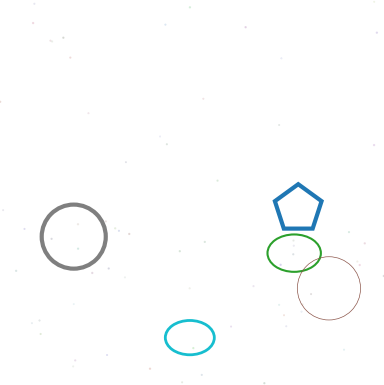[{"shape": "pentagon", "thickness": 3, "radius": 0.32, "center": [0.775, 0.458]}, {"shape": "oval", "thickness": 1.5, "radius": 0.35, "center": [0.764, 0.342]}, {"shape": "circle", "thickness": 0.5, "radius": 0.41, "center": [0.854, 0.251]}, {"shape": "circle", "thickness": 3, "radius": 0.42, "center": [0.192, 0.385]}, {"shape": "oval", "thickness": 2, "radius": 0.32, "center": [0.493, 0.123]}]